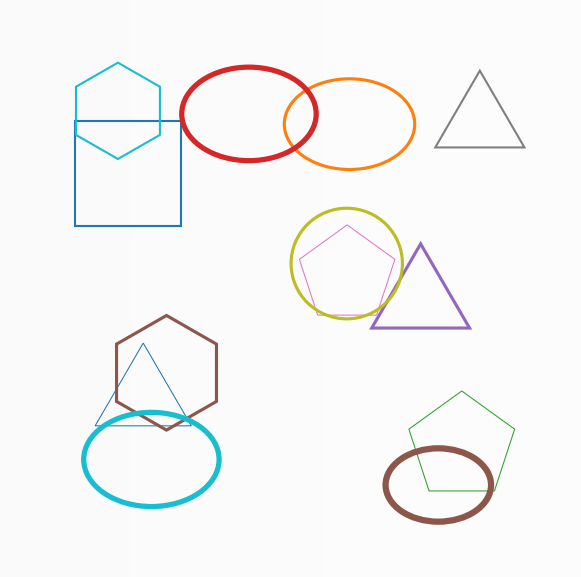[{"shape": "triangle", "thickness": 0.5, "radius": 0.48, "center": [0.246, 0.31]}, {"shape": "square", "thickness": 1, "radius": 0.46, "center": [0.22, 0.699]}, {"shape": "oval", "thickness": 1.5, "radius": 0.56, "center": [0.601, 0.784]}, {"shape": "pentagon", "thickness": 0.5, "radius": 0.48, "center": [0.794, 0.226]}, {"shape": "oval", "thickness": 2.5, "radius": 0.58, "center": [0.428, 0.802]}, {"shape": "triangle", "thickness": 1.5, "radius": 0.49, "center": [0.724, 0.48]}, {"shape": "oval", "thickness": 3, "radius": 0.45, "center": [0.754, 0.159]}, {"shape": "hexagon", "thickness": 1.5, "radius": 0.5, "center": [0.286, 0.354]}, {"shape": "pentagon", "thickness": 0.5, "radius": 0.43, "center": [0.597, 0.523]}, {"shape": "triangle", "thickness": 1, "radius": 0.44, "center": [0.826, 0.788]}, {"shape": "circle", "thickness": 1.5, "radius": 0.48, "center": [0.597, 0.543]}, {"shape": "hexagon", "thickness": 1, "radius": 0.42, "center": [0.203, 0.807]}, {"shape": "oval", "thickness": 2.5, "radius": 0.58, "center": [0.26, 0.204]}]